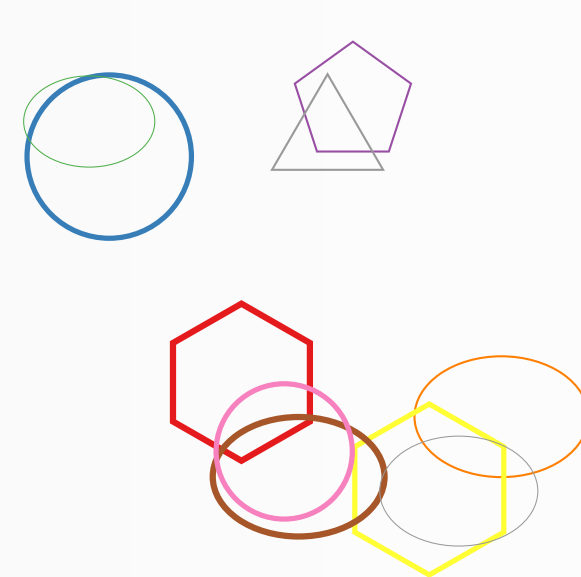[{"shape": "hexagon", "thickness": 3, "radius": 0.68, "center": [0.415, 0.337]}, {"shape": "circle", "thickness": 2.5, "radius": 0.71, "center": [0.188, 0.728]}, {"shape": "oval", "thickness": 0.5, "radius": 0.56, "center": [0.154, 0.789]}, {"shape": "pentagon", "thickness": 1, "radius": 0.53, "center": [0.607, 0.822]}, {"shape": "oval", "thickness": 1, "radius": 0.75, "center": [0.863, 0.278]}, {"shape": "hexagon", "thickness": 2.5, "radius": 0.74, "center": [0.739, 0.152]}, {"shape": "oval", "thickness": 3, "radius": 0.74, "center": [0.514, 0.174]}, {"shape": "circle", "thickness": 2.5, "radius": 0.59, "center": [0.489, 0.217]}, {"shape": "oval", "thickness": 0.5, "radius": 0.68, "center": [0.789, 0.149]}, {"shape": "triangle", "thickness": 1, "radius": 0.55, "center": [0.564, 0.76]}]